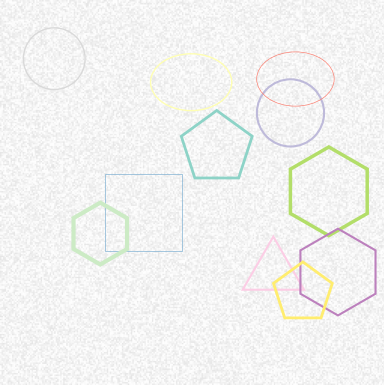[{"shape": "pentagon", "thickness": 2, "radius": 0.48, "center": [0.563, 0.616]}, {"shape": "oval", "thickness": 1, "radius": 0.53, "center": [0.496, 0.786]}, {"shape": "circle", "thickness": 1.5, "radius": 0.44, "center": [0.755, 0.707]}, {"shape": "oval", "thickness": 0.5, "radius": 0.5, "center": [0.767, 0.795]}, {"shape": "square", "thickness": 0.5, "radius": 0.5, "center": [0.372, 0.449]}, {"shape": "hexagon", "thickness": 2.5, "radius": 0.58, "center": [0.854, 0.503]}, {"shape": "triangle", "thickness": 1.5, "radius": 0.46, "center": [0.71, 0.293]}, {"shape": "circle", "thickness": 1, "radius": 0.4, "center": [0.141, 0.848]}, {"shape": "hexagon", "thickness": 1.5, "radius": 0.56, "center": [0.878, 0.293]}, {"shape": "hexagon", "thickness": 3, "radius": 0.4, "center": [0.26, 0.393]}, {"shape": "pentagon", "thickness": 2, "radius": 0.4, "center": [0.787, 0.239]}]